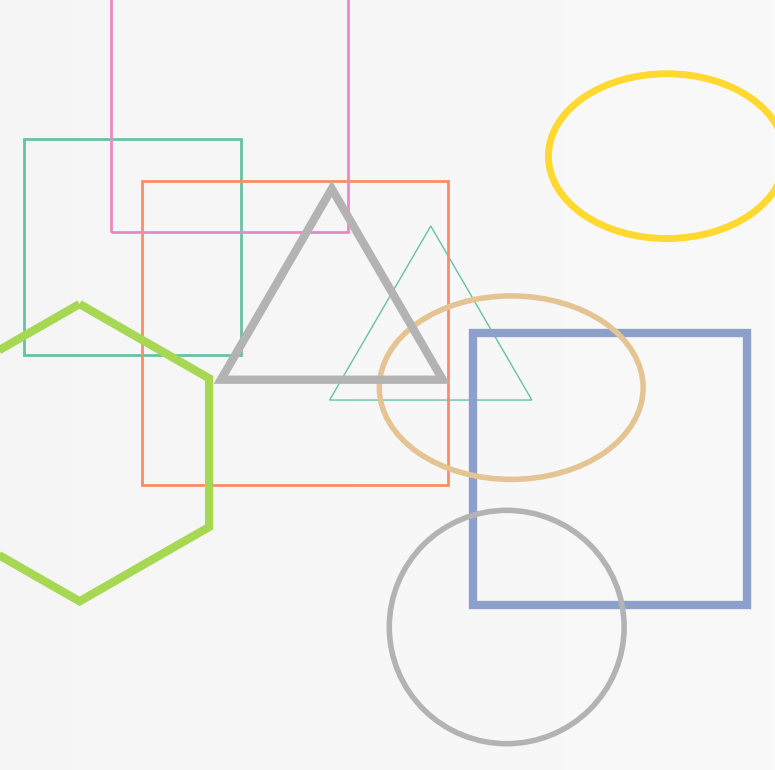[{"shape": "triangle", "thickness": 0.5, "radius": 0.75, "center": [0.556, 0.556]}, {"shape": "square", "thickness": 1, "radius": 0.7, "center": [0.171, 0.679]}, {"shape": "square", "thickness": 1, "radius": 0.99, "center": [0.38, 0.568]}, {"shape": "square", "thickness": 3, "radius": 0.88, "center": [0.787, 0.391]}, {"shape": "square", "thickness": 1, "radius": 0.77, "center": [0.296, 0.852]}, {"shape": "hexagon", "thickness": 3, "radius": 0.97, "center": [0.103, 0.412]}, {"shape": "oval", "thickness": 2.5, "radius": 0.76, "center": [0.86, 0.797]}, {"shape": "oval", "thickness": 2, "radius": 0.85, "center": [0.66, 0.497]}, {"shape": "circle", "thickness": 2, "radius": 0.76, "center": [0.654, 0.186]}, {"shape": "triangle", "thickness": 3, "radius": 0.83, "center": [0.428, 0.59]}]